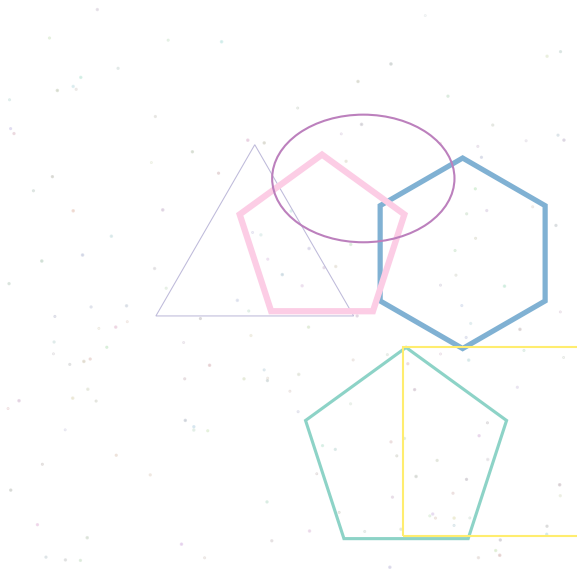[{"shape": "pentagon", "thickness": 1.5, "radius": 0.91, "center": [0.703, 0.214]}, {"shape": "triangle", "thickness": 0.5, "radius": 0.99, "center": [0.441, 0.551]}, {"shape": "hexagon", "thickness": 2.5, "radius": 0.82, "center": [0.801, 0.561]}, {"shape": "pentagon", "thickness": 3, "radius": 0.75, "center": [0.558, 0.582]}, {"shape": "oval", "thickness": 1, "radius": 0.79, "center": [0.629, 0.69]}, {"shape": "square", "thickness": 1, "radius": 0.82, "center": [0.861, 0.235]}]